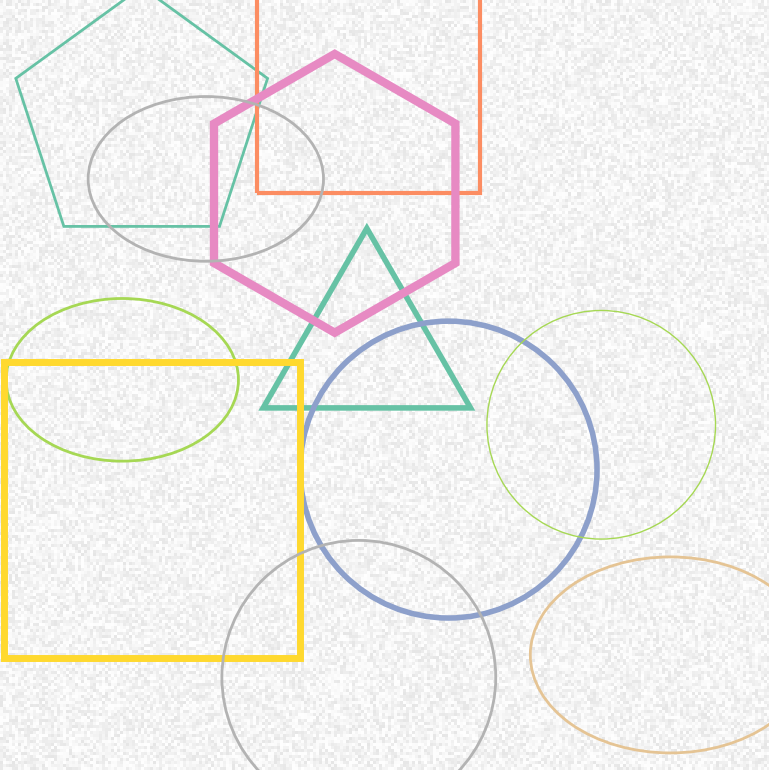[{"shape": "triangle", "thickness": 2, "radius": 0.78, "center": [0.476, 0.548]}, {"shape": "pentagon", "thickness": 1, "radius": 0.86, "center": [0.184, 0.845]}, {"shape": "square", "thickness": 1.5, "radius": 0.72, "center": [0.478, 0.893]}, {"shape": "circle", "thickness": 2, "radius": 0.96, "center": [0.583, 0.39]}, {"shape": "hexagon", "thickness": 3, "radius": 0.91, "center": [0.435, 0.749]}, {"shape": "oval", "thickness": 1, "radius": 0.75, "center": [0.159, 0.507]}, {"shape": "circle", "thickness": 0.5, "radius": 0.74, "center": [0.781, 0.448]}, {"shape": "square", "thickness": 2.5, "radius": 0.96, "center": [0.198, 0.338]}, {"shape": "oval", "thickness": 1, "radius": 0.91, "center": [0.871, 0.149]}, {"shape": "oval", "thickness": 1, "radius": 0.76, "center": [0.267, 0.768]}, {"shape": "circle", "thickness": 1, "radius": 0.89, "center": [0.466, 0.12]}]